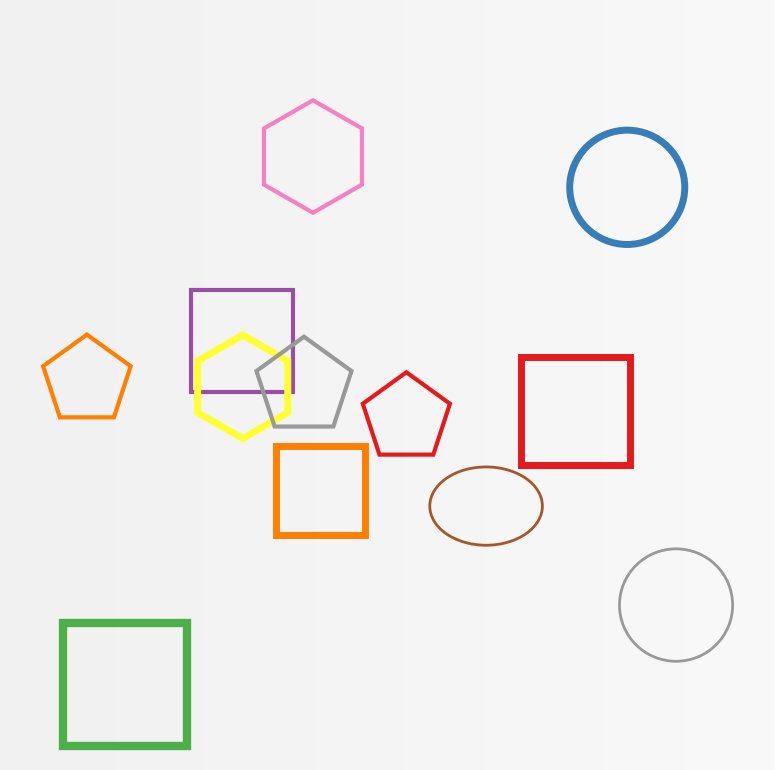[{"shape": "pentagon", "thickness": 1.5, "radius": 0.3, "center": [0.524, 0.457]}, {"shape": "square", "thickness": 2.5, "radius": 0.35, "center": [0.742, 0.467]}, {"shape": "circle", "thickness": 2.5, "radius": 0.37, "center": [0.809, 0.757]}, {"shape": "square", "thickness": 3, "radius": 0.4, "center": [0.162, 0.111]}, {"shape": "square", "thickness": 1.5, "radius": 0.33, "center": [0.312, 0.557]}, {"shape": "square", "thickness": 2.5, "radius": 0.29, "center": [0.414, 0.363]}, {"shape": "pentagon", "thickness": 1.5, "radius": 0.3, "center": [0.112, 0.506]}, {"shape": "hexagon", "thickness": 2.5, "radius": 0.34, "center": [0.313, 0.498]}, {"shape": "oval", "thickness": 1, "radius": 0.36, "center": [0.627, 0.343]}, {"shape": "hexagon", "thickness": 1.5, "radius": 0.37, "center": [0.404, 0.797]}, {"shape": "pentagon", "thickness": 1.5, "radius": 0.32, "center": [0.392, 0.498]}, {"shape": "circle", "thickness": 1, "radius": 0.37, "center": [0.872, 0.214]}]